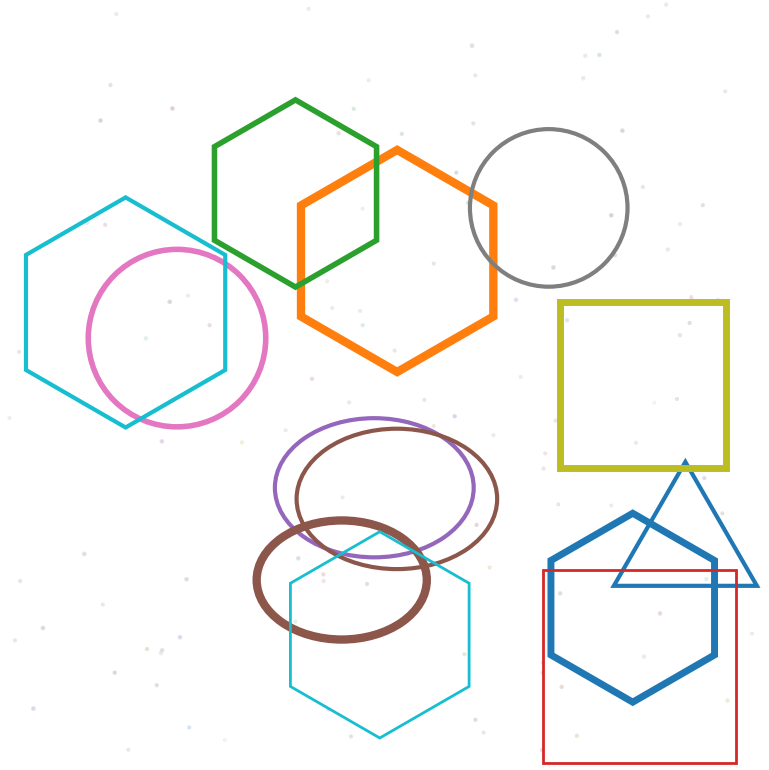[{"shape": "triangle", "thickness": 1.5, "radius": 0.54, "center": [0.89, 0.293]}, {"shape": "hexagon", "thickness": 2.5, "radius": 0.61, "center": [0.822, 0.211]}, {"shape": "hexagon", "thickness": 3, "radius": 0.72, "center": [0.516, 0.661]}, {"shape": "hexagon", "thickness": 2, "radius": 0.61, "center": [0.384, 0.749]}, {"shape": "square", "thickness": 1, "radius": 0.63, "center": [0.831, 0.135]}, {"shape": "oval", "thickness": 1.5, "radius": 0.65, "center": [0.486, 0.367]}, {"shape": "oval", "thickness": 1.5, "radius": 0.65, "center": [0.515, 0.352]}, {"shape": "oval", "thickness": 3, "radius": 0.55, "center": [0.444, 0.247]}, {"shape": "circle", "thickness": 2, "radius": 0.58, "center": [0.23, 0.561]}, {"shape": "circle", "thickness": 1.5, "radius": 0.51, "center": [0.713, 0.73]}, {"shape": "square", "thickness": 2.5, "radius": 0.54, "center": [0.835, 0.5]}, {"shape": "hexagon", "thickness": 1.5, "radius": 0.75, "center": [0.163, 0.594]}, {"shape": "hexagon", "thickness": 1, "radius": 0.67, "center": [0.493, 0.176]}]